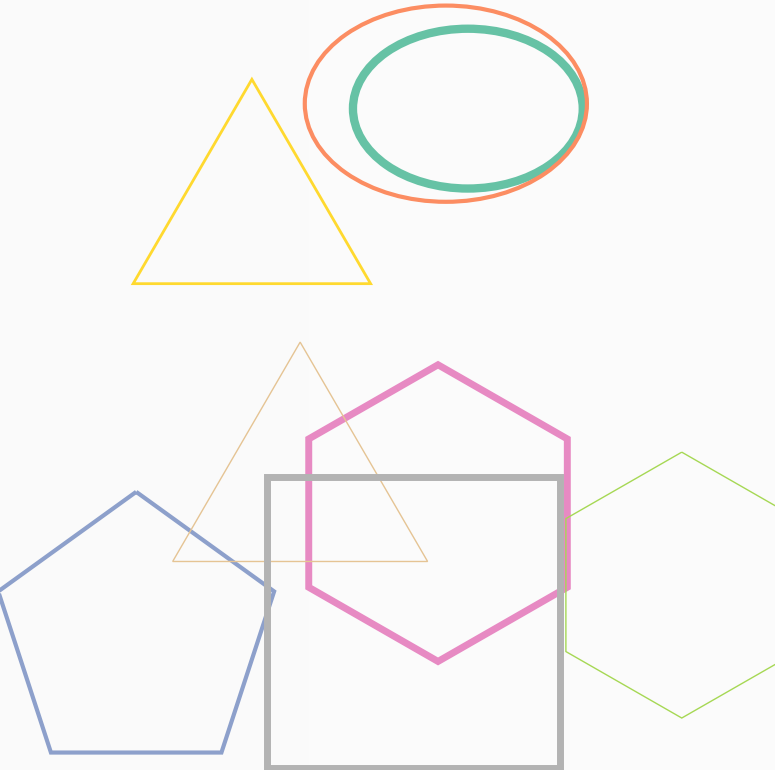[{"shape": "oval", "thickness": 3, "radius": 0.74, "center": [0.604, 0.859]}, {"shape": "oval", "thickness": 1.5, "radius": 0.91, "center": [0.575, 0.865]}, {"shape": "pentagon", "thickness": 1.5, "radius": 0.94, "center": [0.176, 0.174]}, {"shape": "hexagon", "thickness": 2.5, "radius": 0.96, "center": [0.565, 0.334]}, {"shape": "hexagon", "thickness": 0.5, "radius": 0.86, "center": [0.88, 0.24]}, {"shape": "triangle", "thickness": 1, "radius": 0.88, "center": [0.325, 0.72]}, {"shape": "triangle", "thickness": 0.5, "radius": 0.95, "center": [0.387, 0.366]}, {"shape": "square", "thickness": 2.5, "radius": 0.95, "center": [0.533, 0.192]}]